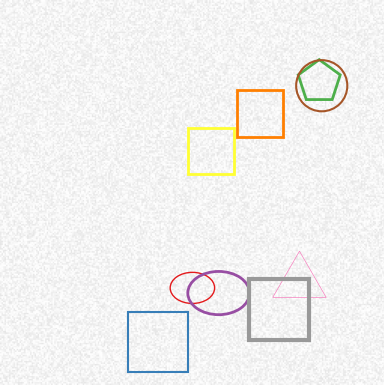[{"shape": "oval", "thickness": 1, "radius": 0.29, "center": [0.5, 0.252]}, {"shape": "square", "thickness": 1.5, "radius": 0.39, "center": [0.41, 0.111]}, {"shape": "pentagon", "thickness": 2, "radius": 0.29, "center": [0.829, 0.788]}, {"shape": "oval", "thickness": 2, "radius": 0.4, "center": [0.568, 0.239]}, {"shape": "square", "thickness": 2, "radius": 0.3, "center": [0.676, 0.705]}, {"shape": "square", "thickness": 2, "radius": 0.3, "center": [0.549, 0.609]}, {"shape": "circle", "thickness": 1.5, "radius": 0.33, "center": [0.836, 0.777]}, {"shape": "triangle", "thickness": 0.5, "radius": 0.4, "center": [0.778, 0.268]}, {"shape": "square", "thickness": 3, "radius": 0.39, "center": [0.725, 0.196]}]